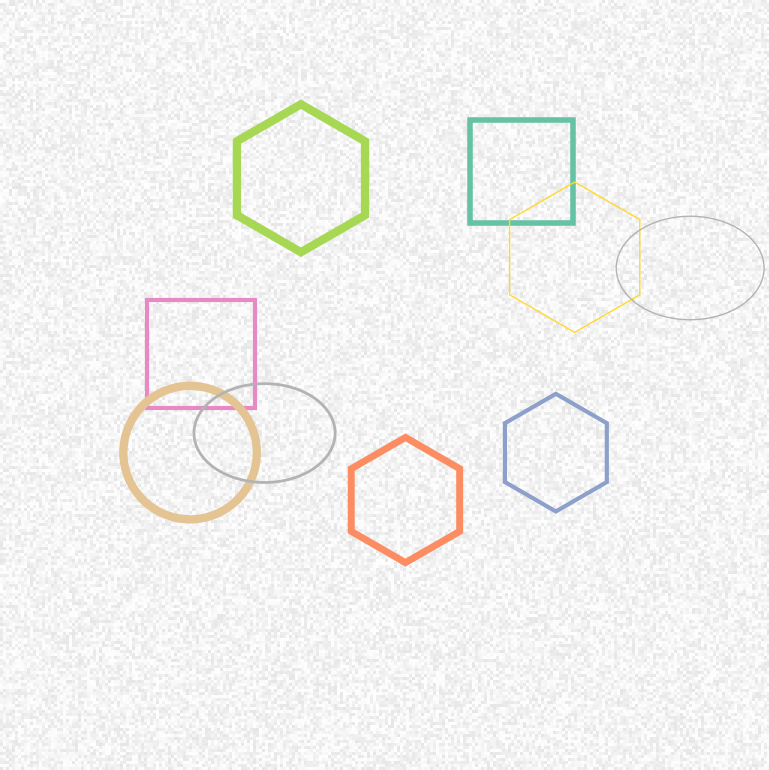[{"shape": "square", "thickness": 2, "radius": 0.34, "center": [0.677, 0.777]}, {"shape": "hexagon", "thickness": 2.5, "radius": 0.41, "center": [0.527, 0.351]}, {"shape": "hexagon", "thickness": 1.5, "radius": 0.38, "center": [0.722, 0.412]}, {"shape": "square", "thickness": 1.5, "radius": 0.35, "center": [0.262, 0.541]}, {"shape": "hexagon", "thickness": 3, "radius": 0.48, "center": [0.391, 0.769]}, {"shape": "hexagon", "thickness": 0.5, "radius": 0.49, "center": [0.746, 0.666]}, {"shape": "circle", "thickness": 3, "radius": 0.43, "center": [0.247, 0.412]}, {"shape": "oval", "thickness": 0.5, "radius": 0.48, "center": [0.896, 0.652]}, {"shape": "oval", "thickness": 1, "radius": 0.46, "center": [0.344, 0.438]}]